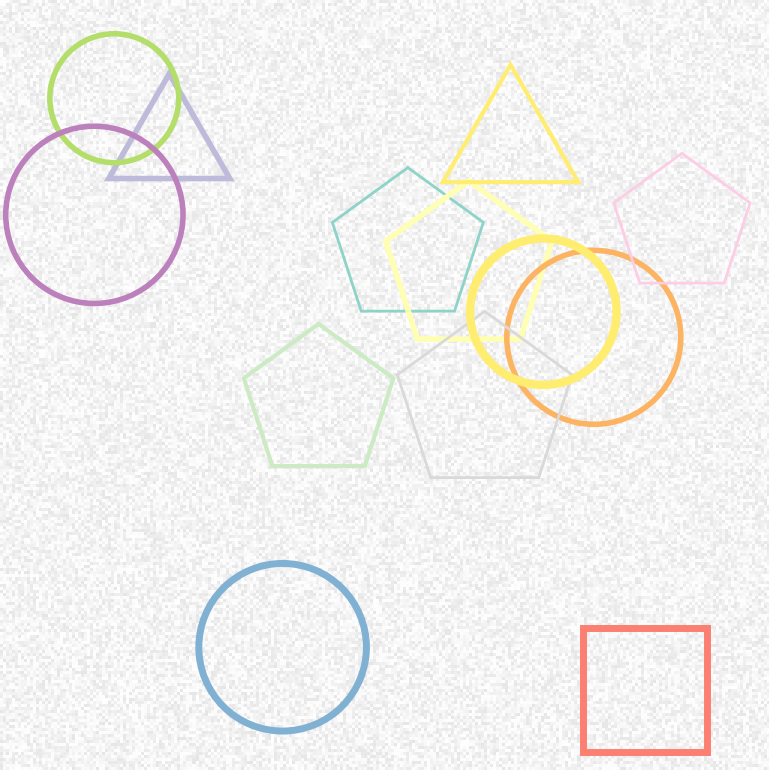[{"shape": "pentagon", "thickness": 1, "radius": 0.52, "center": [0.53, 0.679]}, {"shape": "pentagon", "thickness": 2, "radius": 0.57, "center": [0.609, 0.652]}, {"shape": "triangle", "thickness": 2, "radius": 0.45, "center": [0.22, 0.814]}, {"shape": "square", "thickness": 2.5, "radius": 0.4, "center": [0.838, 0.104]}, {"shape": "circle", "thickness": 2.5, "radius": 0.54, "center": [0.367, 0.159]}, {"shape": "circle", "thickness": 2, "radius": 0.56, "center": [0.771, 0.562]}, {"shape": "circle", "thickness": 2, "radius": 0.42, "center": [0.148, 0.872]}, {"shape": "pentagon", "thickness": 1, "radius": 0.47, "center": [0.886, 0.708]}, {"shape": "pentagon", "thickness": 1, "radius": 0.6, "center": [0.63, 0.476]}, {"shape": "circle", "thickness": 2, "radius": 0.58, "center": [0.123, 0.721]}, {"shape": "pentagon", "thickness": 1.5, "radius": 0.51, "center": [0.414, 0.477]}, {"shape": "circle", "thickness": 3, "radius": 0.48, "center": [0.706, 0.595]}, {"shape": "triangle", "thickness": 1.5, "radius": 0.51, "center": [0.663, 0.814]}]